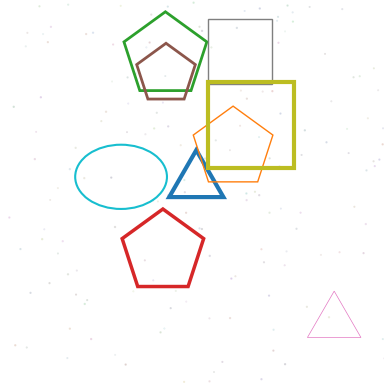[{"shape": "triangle", "thickness": 3, "radius": 0.41, "center": [0.51, 0.529]}, {"shape": "pentagon", "thickness": 1, "radius": 0.54, "center": [0.605, 0.616]}, {"shape": "pentagon", "thickness": 2, "radius": 0.57, "center": [0.43, 0.856]}, {"shape": "pentagon", "thickness": 2.5, "radius": 0.56, "center": [0.423, 0.346]}, {"shape": "pentagon", "thickness": 2, "radius": 0.4, "center": [0.431, 0.808]}, {"shape": "triangle", "thickness": 0.5, "radius": 0.4, "center": [0.868, 0.164]}, {"shape": "square", "thickness": 1, "radius": 0.42, "center": [0.623, 0.865]}, {"shape": "square", "thickness": 3, "radius": 0.56, "center": [0.652, 0.676]}, {"shape": "oval", "thickness": 1.5, "radius": 0.6, "center": [0.314, 0.541]}]